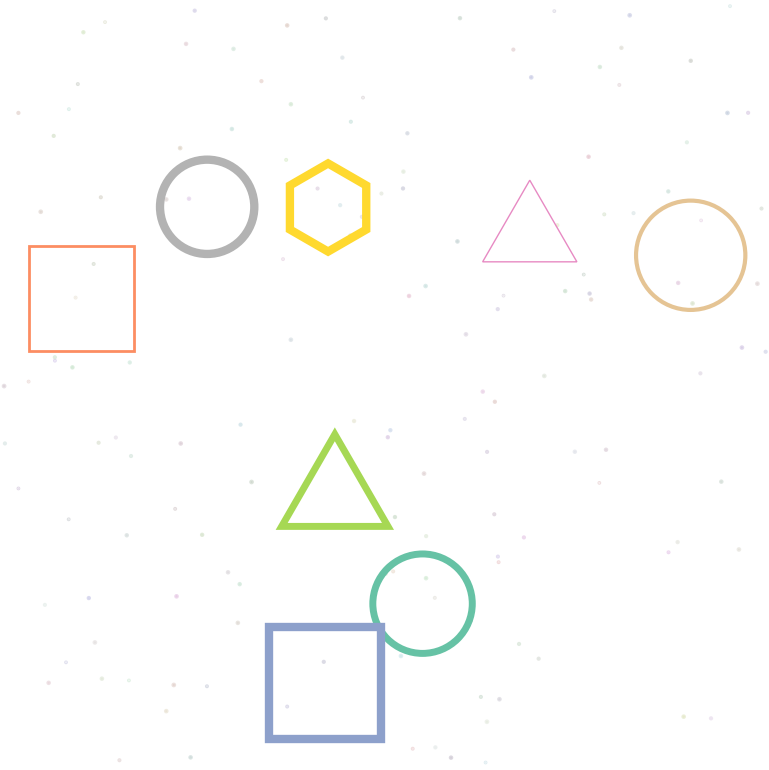[{"shape": "circle", "thickness": 2.5, "radius": 0.32, "center": [0.549, 0.216]}, {"shape": "square", "thickness": 1, "radius": 0.34, "center": [0.106, 0.613]}, {"shape": "square", "thickness": 3, "radius": 0.36, "center": [0.422, 0.113]}, {"shape": "triangle", "thickness": 0.5, "radius": 0.35, "center": [0.688, 0.695]}, {"shape": "triangle", "thickness": 2.5, "radius": 0.4, "center": [0.435, 0.356]}, {"shape": "hexagon", "thickness": 3, "radius": 0.29, "center": [0.426, 0.731]}, {"shape": "circle", "thickness": 1.5, "radius": 0.35, "center": [0.897, 0.668]}, {"shape": "circle", "thickness": 3, "radius": 0.31, "center": [0.269, 0.731]}]